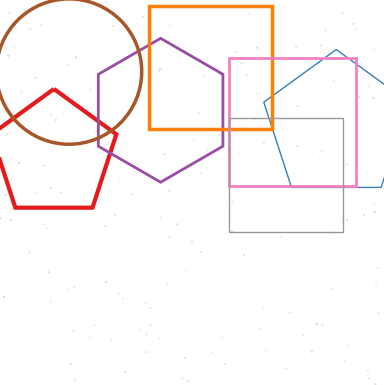[{"shape": "pentagon", "thickness": 3, "radius": 0.85, "center": [0.14, 0.598]}, {"shape": "pentagon", "thickness": 1, "radius": 0.99, "center": [0.873, 0.673]}, {"shape": "hexagon", "thickness": 2, "radius": 0.93, "center": [0.417, 0.714]}, {"shape": "square", "thickness": 2.5, "radius": 0.8, "center": [0.547, 0.824]}, {"shape": "circle", "thickness": 2.5, "radius": 0.94, "center": [0.179, 0.814]}, {"shape": "square", "thickness": 2, "radius": 0.83, "center": [0.76, 0.683]}, {"shape": "square", "thickness": 1, "radius": 0.74, "center": [0.742, 0.545]}]